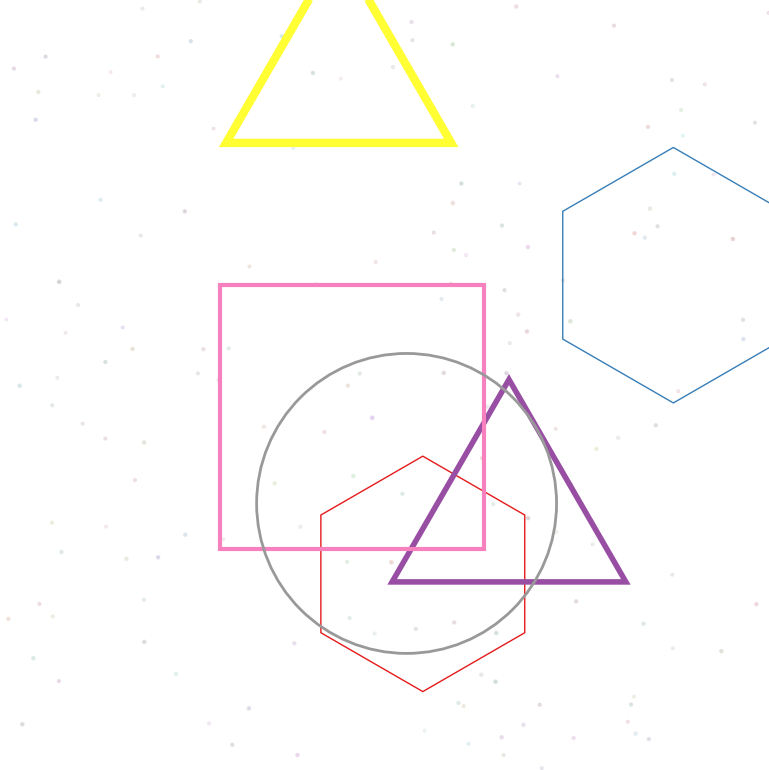[{"shape": "hexagon", "thickness": 0.5, "radius": 0.76, "center": [0.549, 0.255]}, {"shape": "hexagon", "thickness": 0.5, "radius": 0.83, "center": [0.875, 0.643]}, {"shape": "triangle", "thickness": 2, "radius": 0.88, "center": [0.661, 0.332]}, {"shape": "triangle", "thickness": 3, "radius": 0.84, "center": [0.44, 0.899]}, {"shape": "square", "thickness": 1.5, "radius": 0.86, "center": [0.458, 0.458]}, {"shape": "circle", "thickness": 1, "radius": 0.97, "center": [0.528, 0.346]}]